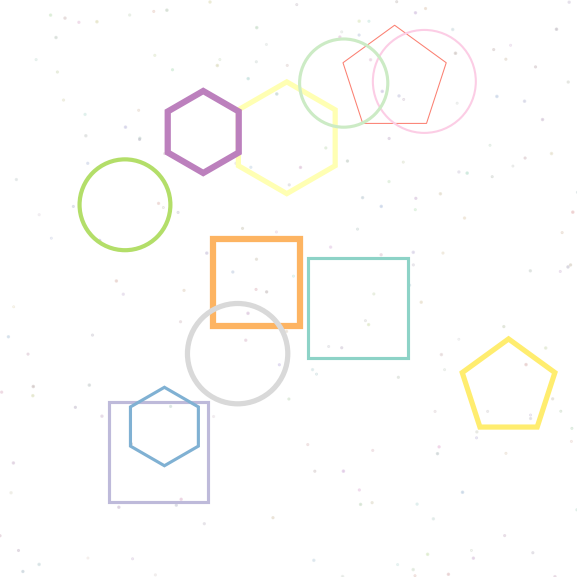[{"shape": "square", "thickness": 1.5, "radius": 0.43, "center": [0.619, 0.465]}, {"shape": "hexagon", "thickness": 2.5, "radius": 0.48, "center": [0.497, 0.761]}, {"shape": "square", "thickness": 1.5, "radius": 0.43, "center": [0.275, 0.217]}, {"shape": "pentagon", "thickness": 0.5, "radius": 0.47, "center": [0.683, 0.861]}, {"shape": "hexagon", "thickness": 1.5, "radius": 0.34, "center": [0.285, 0.261]}, {"shape": "square", "thickness": 3, "radius": 0.38, "center": [0.443, 0.51]}, {"shape": "circle", "thickness": 2, "radius": 0.39, "center": [0.216, 0.645]}, {"shape": "circle", "thickness": 1, "radius": 0.45, "center": [0.735, 0.858]}, {"shape": "circle", "thickness": 2.5, "radius": 0.43, "center": [0.411, 0.387]}, {"shape": "hexagon", "thickness": 3, "radius": 0.35, "center": [0.352, 0.771]}, {"shape": "circle", "thickness": 1.5, "radius": 0.38, "center": [0.595, 0.855]}, {"shape": "pentagon", "thickness": 2.5, "radius": 0.42, "center": [0.881, 0.328]}]